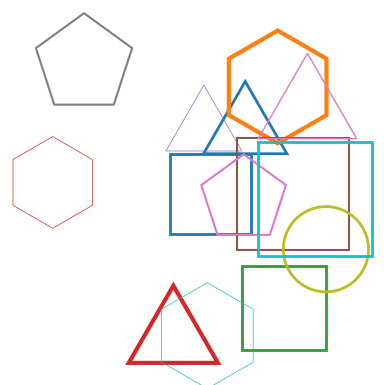[{"shape": "triangle", "thickness": 2, "radius": 0.63, "center": [0.637, 0.663]}, {"shape": "square", "thickness": 2, "radius": 0.52, "center": [0.546, 0.496]}, {"shape": "hexagon", "thickness": 3, "radius": 0.73, "center": [0.721, 0.774]}, {"shape": "square", "thickness": 2, "radius": 0.55, "center": [0.737, 0.201]}, {"shape": "triangle", "thickness": 3, "radius": 0.67, "center": [0.45, 0.124]}, {"shape": "hexagon", "thickness": 0.5, "radius": 0.6, "center": [0.137, 0.526]}, {"shape": "triangle", "thickness": 0.5, "radius": 0.57, "center": [0.529, 0.665]}, {"shape": "square", "thickness": 1.5, "radius": 0.73, "center": [0.76, 0.497]}, {"shape": "pentagon", "thickness": 1.5, "radius": 0.58, "center": [0.633, 0.483]}, {"shape": "triangle", "thickness": 1, "radius": 0.74, "center": [0.799, 0.714]}, {"shape": "pentagon", "thickness": 1.5, "radius": 0.66, "center": [0.218, 0.834]}, {"shape": "circle", "thickness": 2, "radius": 0.55, "center": [0.847, 0.353]}, {"shape": "hexagon", "thickness": 0.5, "radius": 0.69, "center": [0.539, 0.128]}, {"shape": "square", "thickness": 2, "radius": 0.74, "center": [0.818, 0.483]}]